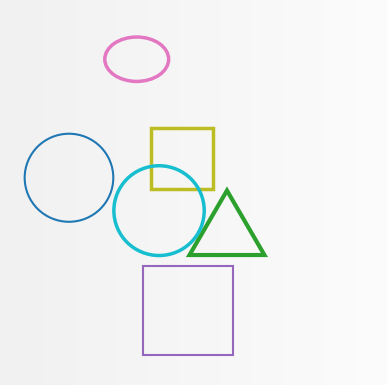[{"shape": "circle", "thickness": 1.5, "radius": 0.57, "center": [0.178, 0.538]}, {"shape": "triangle", "thickness": 3, "radius": 0.56, "center": [0.586, 0.393]}, {"shape": "square", "thickness": 1.5, "radius": 0.58, "center": [0.484, 0.193]}, {"shape": "oval", "thickness": 2.5, "radius": 0.41, "center": [0.353, 0.846]}, {"shape": "square", "thickness": 2.5, "radius": 0.4, "center": [0.469, 0.588]}, {"shape": "circle", "thickness": 2.5, "radius": 0.58, "center": [0.41, 0.453]}]